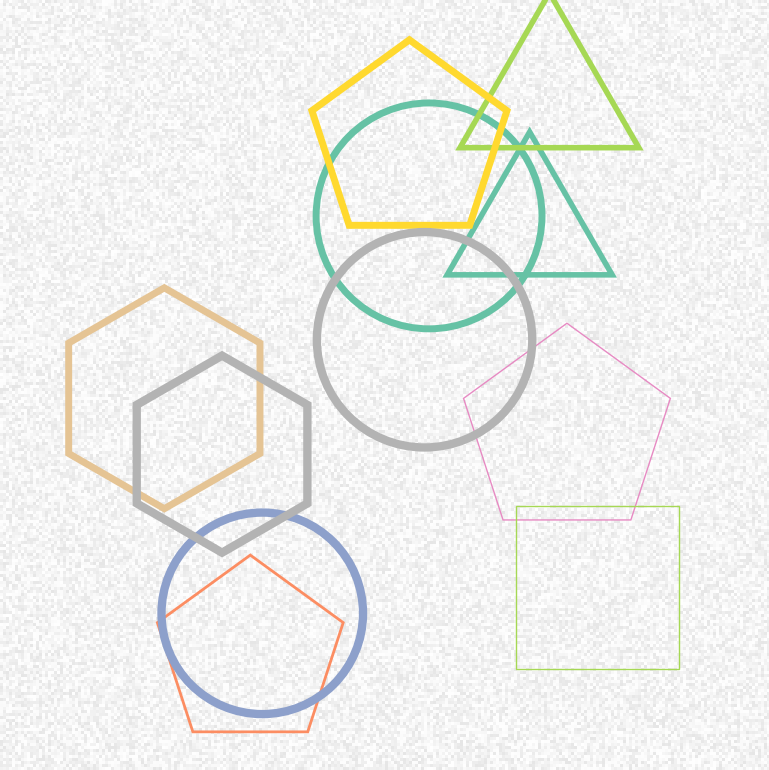[{"shape": "circle", "thickness": 2.5, "radius": 0.73, "center": [0.557, 0.72]}, {"shape": "triangle", "thickness": 2, "radius": 0.62, "center": [0.688, 0.705]}, {"shape": "pentagon", "thickness": 1, "radius": 0.63, "center": [0.325, 0.152]}, {"shape": "circle", "thickness": 3, "radius": 0.65, "center": [0.341, 0.203]}, {"shape": "pentagon", "thickness": 0.5, "radius": 0.71, "center": [0.736, 0.439]}, {"shape": "square", "thickness": 0.5, "radius": 0.53, "center": [0.776, 0.237]}, {"shape": "triangle", "thickness": 2, "radius": 0.67, "center": [0.714, 0.875]}, {"shape": "pentagon", "thickness": 2.5, "radius": 0.67, "center": [0.532, 0.815]}, {"shape": "hexagon", "thickness": 2.5, "radius": 0.72, "center": [0.213, 0.483]}, {"shape": "circle", "thickness": 3, "radius": 0.7, "center": [0.551, 0.559]}, {"shape": "hexagon", "thickness": 3, "radius": 0.64, "center": [0.288, 0.41]}]